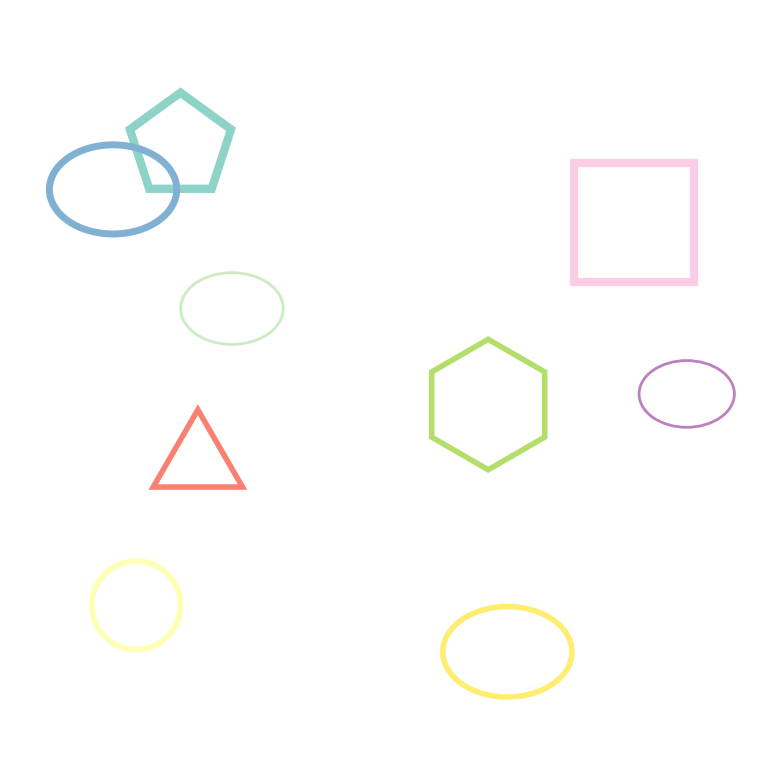[{"shape": "pentagon", "thickness": 3, "radius": 0.35, "center": [0.234, 0.811]}, {"shape": "circle", "thickness": 2, "radius": 0.29, "center": [0.177, 0.214]}, {"shape": "triangle", "thickness": 2, "radius": 0.33, "center": [0.257, 0.401]}, {"shape": "oval", "thickness": 2.5, "radius": 0.41, "center": [0.147, 0.754]}, {"shape": "hexagon", "thickness": 2, "radius": 0.42, "center": [0.634, 0.475]}, {"shape": "square", "thickness": 3, "radius": 0.39, "center": [0.823, 0.711]}, {"shape": "oval", "thickness": 1, "radius": 0.31, "center": [0.892, 0.488]}, {"shape": "oval", "thickness": 1, "radius": 0.33, "center": [0.301, 0.599]}, {"shape": "oval", "thickness": 2, "radius": 0.42, "center": [0.659, 0.154]}]